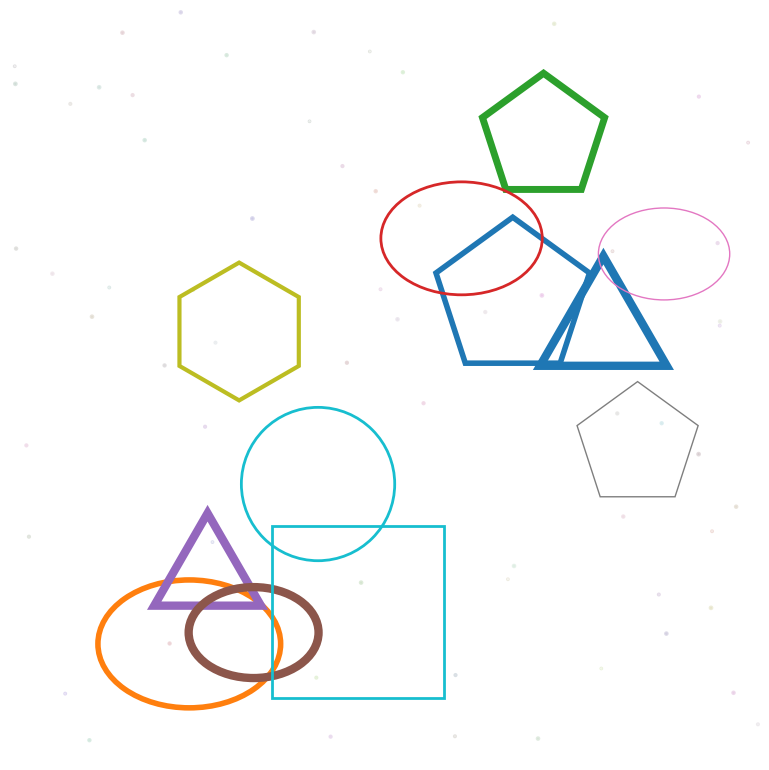[{"shape": "pentagon", "thickness": 2, "radius": 0.52, "center": [0.666, 0.613]}, {"shape": "triangle", "thickness": 3, "radius": 0.47, "center": [0.784, 0.572]}, {"shape": "oval", "thickness": 2, "radius": 0.59, "center": [0.246, 0.164]}, {"shape": "pentagon", "thickness": 2.5, "radius": 0.42, "center": [0.706, 0.821]}, {"shape": "oval", "thickness": 1, "radius": 0.52, "center": [0.599, 0.69]}, {"shape": "triangle", "thickness": 3, "radius": 0.4, "center": [0.27, 0.253]}, {"shape": "oval", "thickness": 3, "radius": 0.42, "center": [0.329, 0.178]}, {"shape": "oval", "thickness": 0.5, "radius": 0.43, "center": [0.862, 0.67]}, {"shape": "pentagon", "thickness": 0.5, "radius": 0.41, "center": [0.828, 0.422]}, {"shape": "hexagon", "thickness": 1.5, "radius": 0.45, "center": [0.311, 0.569]}, {"shape": "circle", "thickness": 1, "radius": 0.5, "center": [0.413, 0.371]}, {"shape": "square", "thickness": 1, "radius": 0.56, "center": [0.465, 0.205]}]